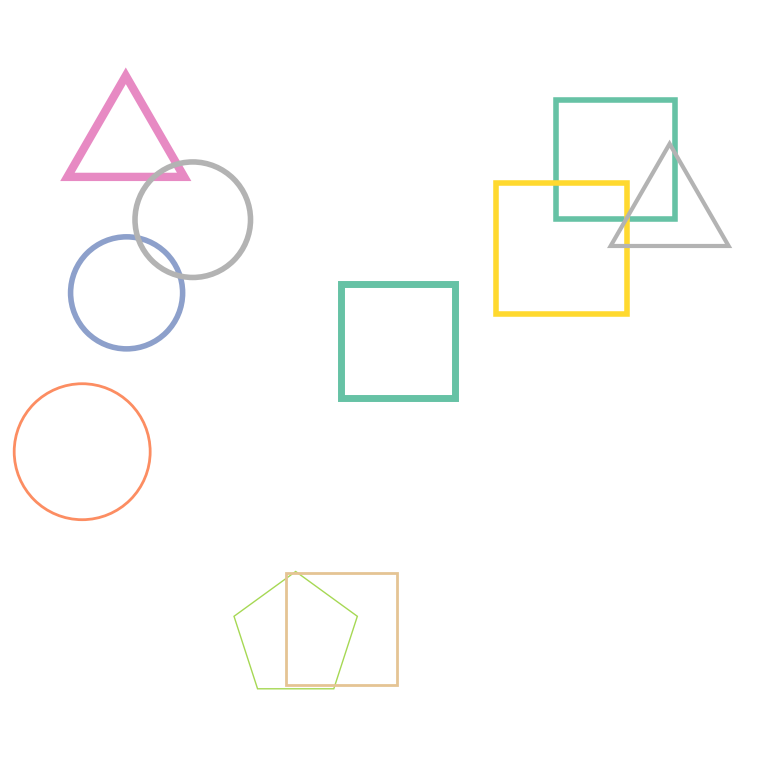[{"shape": "square", "thickness": 2, "radius": 0.39, "center": [0.799, 0.793]}, {"shape": "square", "thickness": 2.5, "radius": 0.37, "center": [0.517, 0.557]}, {"shape": "circle", "thickness": 1, "radius": 0.44, "center": [0.107, 0.413]}, {"shape": "circle", "thickness": 2, "radius": 0.36, "center": [0.164, 0.62]}, {"shape": "triangle", "thickness": 3, "radius": 0.44, "center": [0.163, 0.814]}, {"shape": "pentagon", "thickness": 0.5, "radius": 0.42, "center": [0.384, 0.174]}, {"shape": "square", "thickness": 2, "radius": 0.43, "center": [0.729, 0.677]}, {"shape": "square", "thickness": 1, "radius": 0.36, "center": [0.443, 0.183]}, {"shape": "circle", "thickness": 2, "radius": 0.38, "center": [0.25, 0.715]}, {"shape": "triangle", "thickness": 1.5, "radius": 0.44, "center": [0.87, 0.725]}]